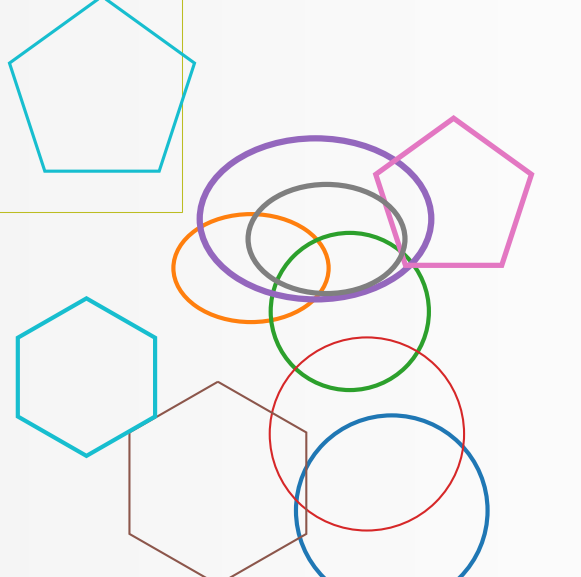[{"shape": "circle", "thickness": 2, "radius": 0.82, "center": [0.674, 0.115]}, {"shape": "oval", "thickness": 2, "radius": 0.67, "center": [0.432, 0.535]}, {"shape": "circle", "thickness": 2, "radius": 0.68, "center": [0.602, 0.46]}, {"shape": "circle", "thickness": 1, "radius": 0.84, "center": [0.631, 0.248]}, {"shape": "oval", "thickness": 3, "radius": 1.0, "center": [0.543, 0.62]}, {"shape": "hexagon", "thickness": 1, "radius": 0.88, "center": [0.375, 0.162]}, {"shape": "pentagon", "thickness": 2.5, "radius": 0.7, "center": [0.78, 0.654]}, {"shape": "oval", "thickness": 2.5, "radius": 0.67, "center": [0.562, 0.585]}, {"shape": "square", "thickness": 0.5, "radius": 0.99, "center": [0.115, 0.829]}, {"shape": "pentagon", "thickness": 1.5, "radius": 0.84, "center": [0.175, 0.838]}, {"shape": "hexagon", "thickness": 2, "radius": 0.68, "center": [0.149, 0.346]}]